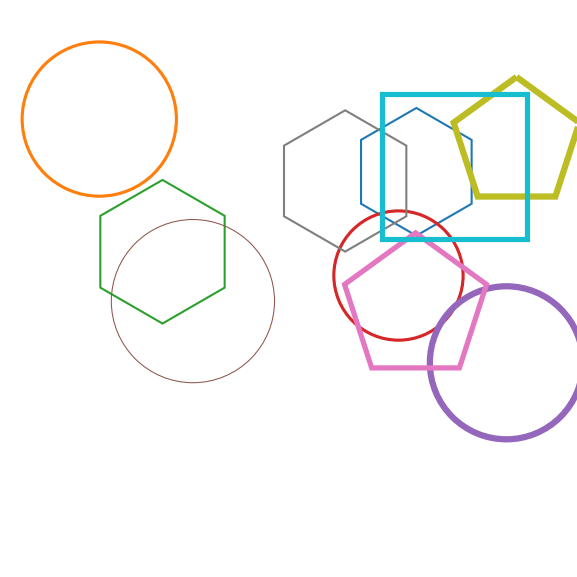[{"shape": "hexagon", "thickness": 1, "radius": 0.55, "center": [0.721, 0.702]}, {"shape": "circle", "thickness": 1.5, "radius": 0.67, "center": [0.172, 0.793]}, {"shape": "hexagon", "thickness": 1, "radius": 0.62, "center": [0.281, 0.563]}, {"shape": "circle", "thickness": 1.5, "radius": 0.56, "center": [0.69, 0.522]}, {"shape": "circle", "thickness": 3, "radius": 0.66, "center": [0.877, 0.371]}, {"shape": "circle", "thickness": 0.5, "radius": 0.71, "center": [0.334, 0.478]}, {"shape": "pentagon", "thickness": 2.5, "radius": 0.65, "center": [0.72, 0.467]}, {"shape": "hexagon", "thickness": 1, "radius": 0.61, "center": [0.598, 0.686]}, {"shape": "pentagon", "thickness": 3, "radius": 0.57, "center": [0.894, 0.751]}, {"shape": "square", "thickness": 2.5, "radius": 0.63, "center": [0.787, 0.711]}]